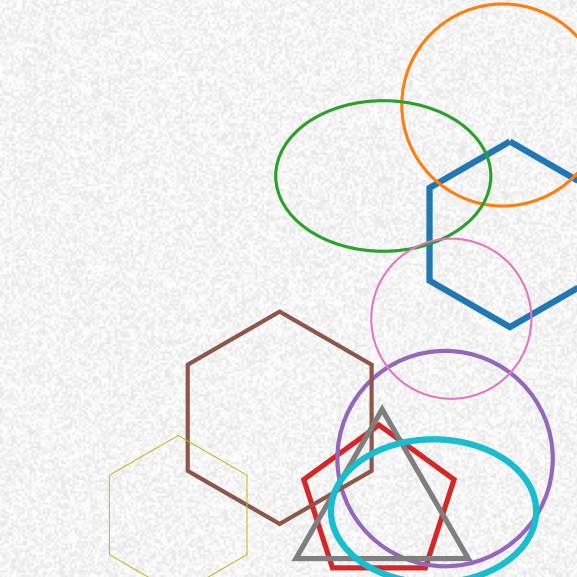[{"shape": "hexagon", "thickness": 3, "radius": 0.8, "center": [0.883, 0.593]}, {"shape": "circle", "thickness": 1.5, "radius": 0.87, "center": [0.871, 0.817]}, {"shape": "oval", "thickness": 1.5, "radius": 0.93, "center": [0.664, 0.694]}, {"shape": "pentagon", "thickness": 2.5, "radius": 0.68, "center": [0.656, 0.126]}, {"shape": "circle", "thickness": 2, "radius": 0.93, "center": [0.771, 0.205]}, {"shape": "hexagon", "thickness": 2, "radius": 0.92, "center": [0.484, 0.276]}, {"shape": "circle", "thickness": 1, "radius": 0.69, "center": [0.782, 0.447]}, {"shape": "triangle", "thickness": 2.5, "radius": 0.86, "center": [0.662, 0.118]}, {"shape": "hexagon", "thickness": 0.5, "radius": 0.69, "center": [0.309, 0.107]}, {"shape": "oval", "thickness": 3, "radius": 0.89, "center": [0.751, 0.114]}]